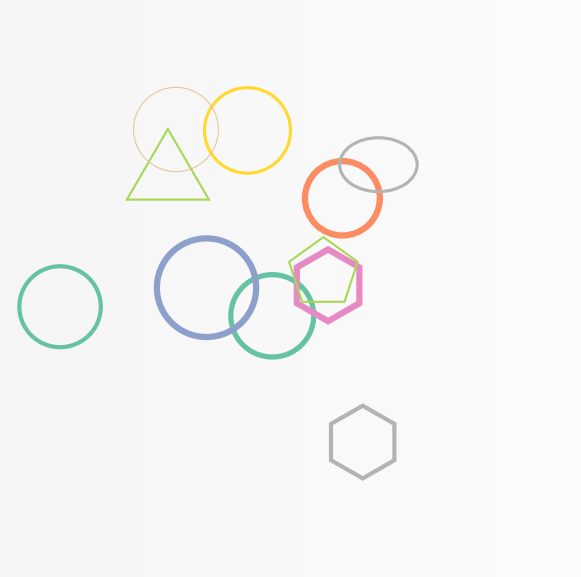[{"shape": "circle", "thickness": 2, "radius": 0.35, "center": [0.103, 0.468]}, {"shape": "circle", "thickness": 2.5, "radius": 0.36, "center": [0.468, 0.452]}, {"shape": "circle", "thickness": 3, "radius": 0.32, "center": [0.589, 0.656]}, {"shape": "circle", "thickness": 3, "radius": 0.43, "center": [0.355, 0.501]}, {"shape": "hexagon", "thickness": 3, "radius": 0.31, "center": [0.564, 0.505]}, {"shape": "pentagon", "thickness": 1, "radius": 0.31, "center": [0.556, 0.527]}, {"shape": "triangle", "thickness": 1, "radius": 0.41, "center": [0.289, 0.694]}, {"shape": "circle", "thickness": 1.5, "radius": 0.37, "center": [0.426, 0.773]}, {"shape": "circle", "thickness": 0.5, "radius": 0.36, "center": [0.303, 0.775]}, {"shape": "hexagon", "thickness": 2, "radius": 0.31, "center": [0.624, 0.234]}, {"shape": "oval", "thickness": 1.5, "radius": 0.33, "center": [0.651, 0.714]}]